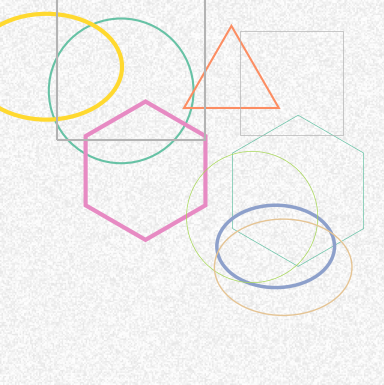[{"shape": "hexagon", "thickness": 0.5, "radius": 0.98, "center": [0.774, 0.504]}, {"shape": "circle", "thickness": 1.5, "radius": 0.94, "center": [0.315, 0.764]}, {"shape": "triangle", "thickness": 1.5, "radius": 0.71, "center": [0.601, 0.791]}, {"shape": "oval", "thickness": 2.5, "radius": 0.76, "center": [0.716, 0.36]}, {"shape": "hexagon", "thickness": 3, "radius": 0.9, "center": [0.378, 0.557]}, {"shape": "circle", "thickness": 0.5, "radius": 0.85, "center": [0.655, 0.436]}, {"shape": "oval", "thickness": 3, "radius": 0.98, "center": [0.121, 0.827]}, {"shape": "oval", "thickness": 1, "radius": 0.89, "center": [0.736, 0.306]}, {"shape": "square", "thickness": 1.5, "radius": 0.96, "center": [0.339, 0.83]}, {"shape": "square", "thickness": 0.5, "radius": 0.67, "center": [0.757, 0.785]}]